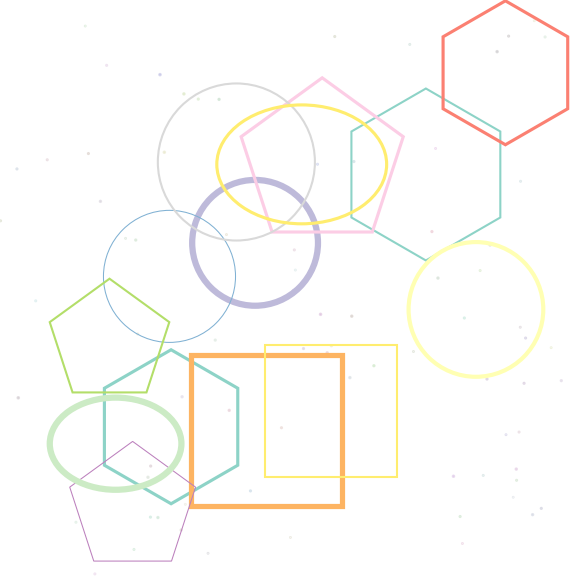[{"shape": "hexagon", "thickness": 1, "radius": 0.74, "center": [0.737, 0.697]}, {"shape": "hexagon", "thickness": 1.5, "radius": 0.67, "center": [0.296, 0.26]}, {"shape": "circle", "thickness": 2, "radius": 0.58, "center": [0.824, 0.463]}, {"shape": "circle", "thickness": 3, "radius": 0.54, "center": [0.442, 0.579]}, {"shape": "hexagon", "thickness": 1.5, "radius": 0.62, "center": [0.875, 0.873]}, {"shape": "circle", "thickness": 0.5, "radius": 0.57, "center": [0.293, 0.521]}, {"shape": "square", "thickness": 2.5, "radius": 0.66, "center": [0.461, 0.254]}, {"shape": "pentagon", "thickness": 1, "radius": 0.54, "center": [0.19, 0.408]}, {"shape": "pentagon", "thickness": 1.5, "radius": 0.74, "center": [0.558, 0.717]}, {"shape": "circle", "thickness": 1, "radius": 0.68, "center": [0.409, 0.719]}, {"shape": "pentagon", "thickness": 0.5, "radius": 0.57, "center": [0.23, 0.12]}, {"shape": "oval", "thickness": 3, "radius": 0.57, "center": [0.2, 0.231]}, {"shape": "square", "thickness": 1, "radius": 0.57, "center": [0.573, 0.287]}, {"shape": "oval", "thickness": 1.5, "radius": 0.74, "center": [0.522, 0.715]}]